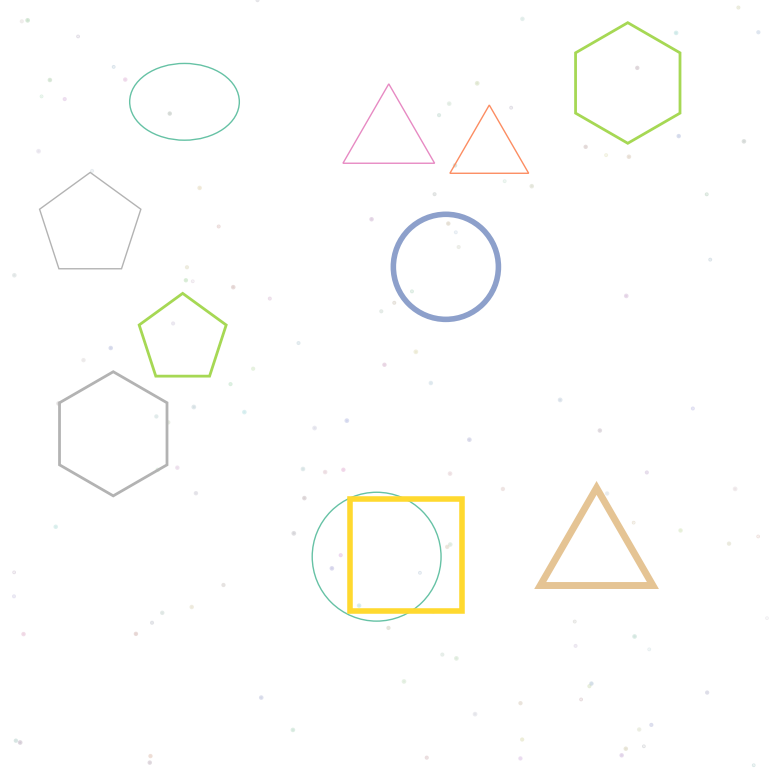[{"shape": "oval", "thickness": 0.5, "radius": 0.36, "center": [0.24, 0.868]}, {"shape": "circle", "thickness": 0.5, "radius": 0.42, "center": [0.489, 0.277]}, {"shape": "triangle", "thickness": 0.5, "radius": 0.3, "center": [0.635, 0.804]}, {"shape": "circle", "thickness": 2, "radius": 0.34, "center": [0.579, 0.653]}, {"shape": "triangle", "thickness": 0.5, "radius": 0.34, "center": [0.505, 0.822]}, {"shape": "pentagon", "thickness": 1, "radius": 0.3, "center": [0.237, 0.56]}, {"shape": "hexagon", "thickness": 1, "radius": 0.39, "center": [0.815, 0.892]}, {"shape": "square", "thickness": 2, "radius": 0.36, "center": [0.527, 0.279]}, {"shape": "triangle", "thickness": 2.5, "radius": 0.42, "center": [0.775, 0.282]}, {"shape": "pentagon", "thickness": 0.5, "radius": 0.35, "center": [0.117, 0.707]}, {"shape": "hexagon", "thickness": 1, "radius": 0.4, "center": [0.147, 0.437]}]